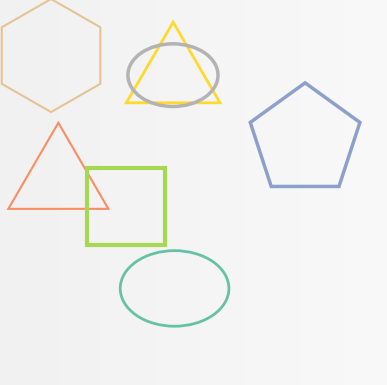[{"shape": "oval", "thickness": 2, "radius": 0.7, "center": [0.451, 0.251]}, {"shape": "triangle", "thickness": 1.5, "radius": 0.75, "center": [0.151, 0.532]}, {"shape": "pentagon", "thickness": 2.5, "radius": 0.74, "center": [0.787, 0.636]}, {"shape": "square", "thickness": 3, "radius": 0.5, "center": [0.326, 0.464]}, {"shape": "triangle", "thickness": 2, "radius": 0.7, "center": [0.447, 0.803]}, {"shape": "hexagon", "thickness": 1.5, "radius": 0.73, "center": [0.132, 0.856]}, {"shape": "oval", "thickness": 2.5, "radius": 0.58, "center": [0.446, 0.805]}]